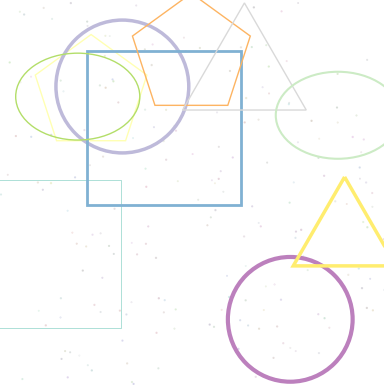[{"shape": "square", "thickness": 0.5, "radius": 0.96, "center": [0.121, 0.34]}, {"shape": "pentagon", "thickness": 1, "radius": 0.76, "center": [0.237, 0.758]}, {"shape": "circle", "thickness": 2.5, "radius": 0.86, "center": [0.318, 0.775]}, {"shape": "square", "thickness": 2, "radius": 1.0, "center": [0.426, 0.668]}, {"shape": "pentagon", "thickness": 1, "radius": 0.8, "center": [0.497, 0.857]}, {"shape": "oval", "thickness": 1, "radius": 0.81, "center": [0.202, 0.749]}, {"shape": "triangle", "thickness": 1, "radius": 0.93, "center": [0.635, 0.807]}, {"shape": "circle", "thickness": 3, "radius": 0.81, "center": [0.754, 0.171]}, {"shape": "oval", "thickness": 1.5, "radius": 0.81, "center": [0.878, 0.701]}, {"shape": "triangle", "thickness": 2.5, "radius": 0.77, "center": [0.895, 0.386]}]